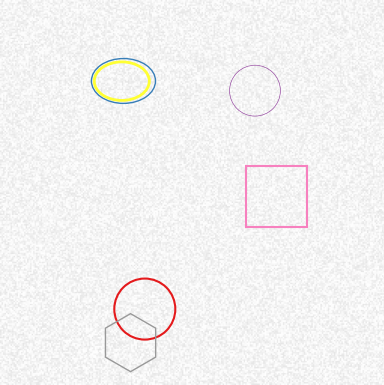[{"shape": "circle", "thickness": 1.5, "radius": 0.4, "center": [0.376, 0.197]}, {"shape": "oval", "thickness": 1, "radius": 0.42, "center": [0.321, 0.79]}, {"shape": "circle", "thickness": 0.5, "radius": 0.33, "center": [0.662, 0.765]}, {"shape": "oval", "thickness": 2, "radius": 0.36, "center": [0.316, 0.789]}, {"shape": "square", "thickness": 1.5, "radius": 0.39, "center": [0.719, 0.489]}, {"shape": "hexagon", "thickness": 1, "radius": 0.38, "center": [0.339, 0.11]}]